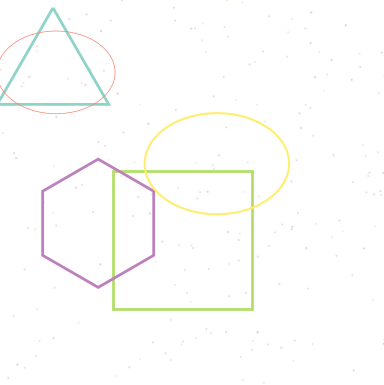[{"shape": "triangle", "thickness": 2, "radius": 0.84, "center": [0.138, 0.812]}, {"shape": "oval", "thickness": 0.5, "radius": 0.77, "center": [0.145, 0.812]}, {"shape": "square", "thickness": 2, "radius": 0.9, "center": [0.474, 0.377]}, {"shape": "hexagon", "thickness": 2, "radius": 0.83, "center": [0.255, 0.42]}, {"shape": "oval", "thickness": 1.5, "radius": 0.94, "center": [0.563, 0.575]}]